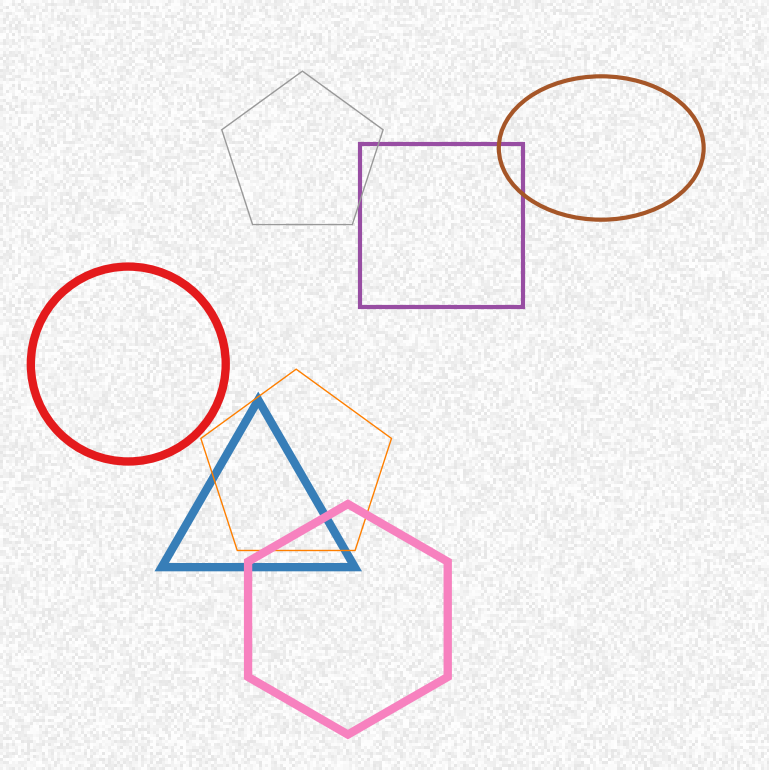[{"shape": "circle", "thickness": 3, "radius": 0.63, "center": [0.167, 0.527]}, {"shape": "triangle", "thickness": 3, "radius": 0.72, "center": [0.335, 0.336]}, {"shape": "square", "thickness": 1.5, "radius": 0.53, "center": [0.573, 0.707]}, {"shape": "pentagon", "thickness": 0.5, "radius": 0.65, "center": [0.385, 0.39]}, {"shape": "oval", "thickness": 1.5, "radius": 0.67, "center": [0.781, 0.808]}, {"shape": "hexagon", "thickness": 3, "radius": 0.75, "center": [0.452, 0.196]}, {"shape": "pentagon", "thickness": 0.5, "radius": 0.55, "center": [0.393, 0.797]}]